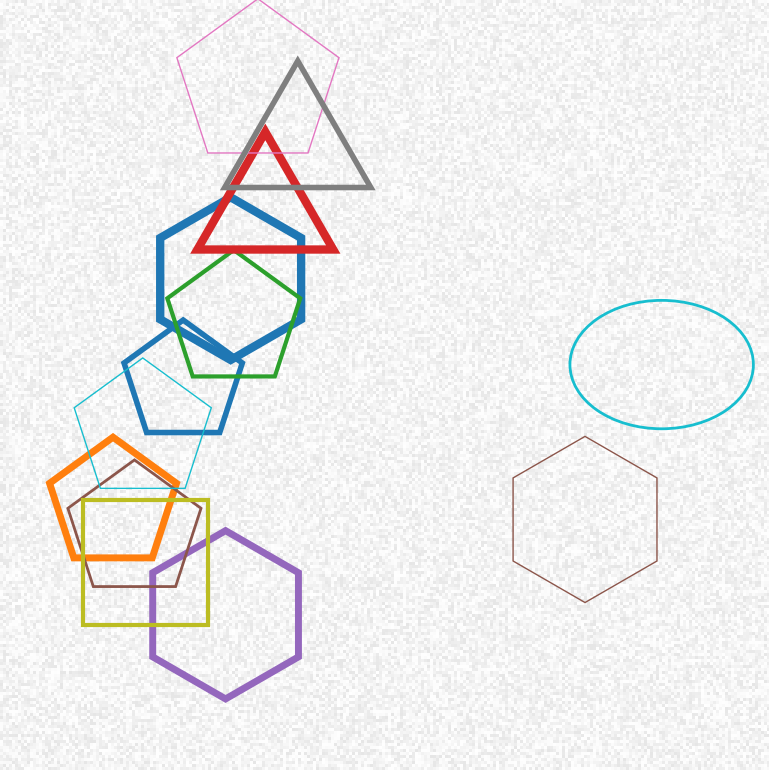[{"shape": "pentagon", "thickness": 2, "radius": 0.4, "center": [0.238, 0.504]}, {"shape": "hexagon", "thickness": 3, "radius": 0.53, "center": [0.3, 0.638]}, {"shape": "pentagon", "thickness": 2.5, "radius": 0.43, "center": [0.147, 0.346]}, {"shape": "pentagon", "thickness": 1.5, "radius": 0.45, "center": [0.304, 0.585]}, {"shape": "triangle", "thickness": 3, "radius": 0.51, "center": [0.345, 0.727]}, {"shape": "hexagon", "thickness": 2.5, "radius": 0.55, "center": [0.293, 0.202]}, {"shape": "pentagon", "thickness": 1, "radius": 0.45, "center": [0.175, 0.312]}, {"shape": "hexagon", "thickness": 0.5, "radius": 0.54, "center": [0.76, 0.325]}, {"shape": "pentagon", "thickness": 0.5, "radius": 0.55, "center": [0.335, 0.891]}, {"shape": "triangle", "thickness": 2, "radius": 0.55, "center": [0.387, 0.811]}, {"shape": "square", "thickness": 1.5, "radius": 0.4, "center": [0.189, 0.269]}, {"shape": "pentagon", "thickness": 0.5, "radius": 0.47, "center": [0.185, 0.442]}, {"shape": "oval", "thickness": 1, "radius": 0.6, "center": [0.859, 0.527]}]